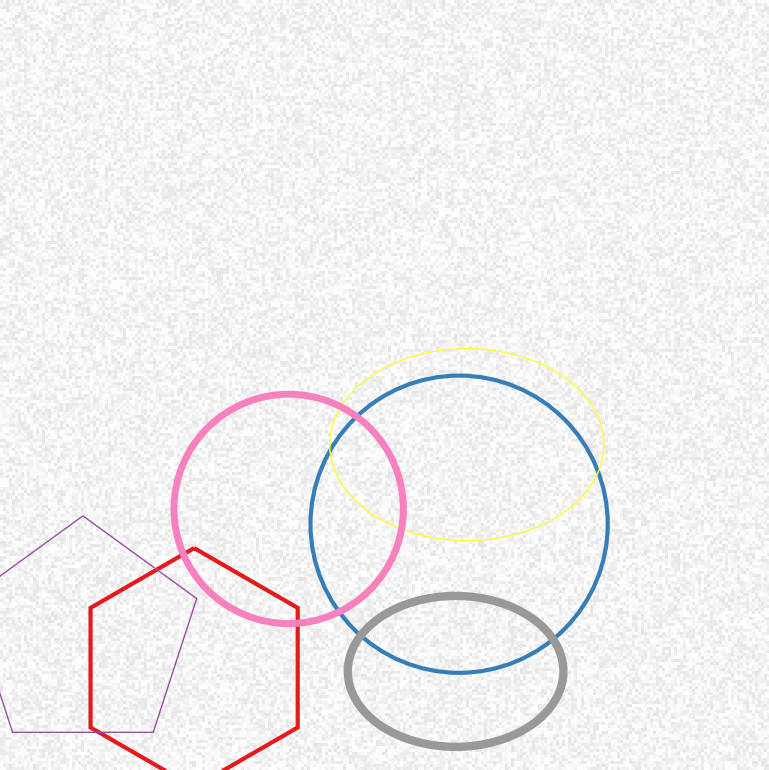[{"shape": "hexagon", "thickness": 1.5, "radius": 0.78, "center": [0.252, 0.133]}, {"shape": "circle", "thickness": 1.5, "radius": 0.97, "center": [0.596, 0.319]}, {"shape": "pentagon", "thickness": 0.5, "radius": 0.78, "center": [0.108, 0.175]}, {"shape": "oval", "thickness": 0.5, "radius": 0.89, "center": [0.606, 0.423]}, {"shape": "circle", "thickness": 2.5, "radius": 0.74, "center": [0.375, 0.339]}, {"shape": "oval", "thickness": 3, "radius": 0.7, "center": [0.592, 0.128]}]